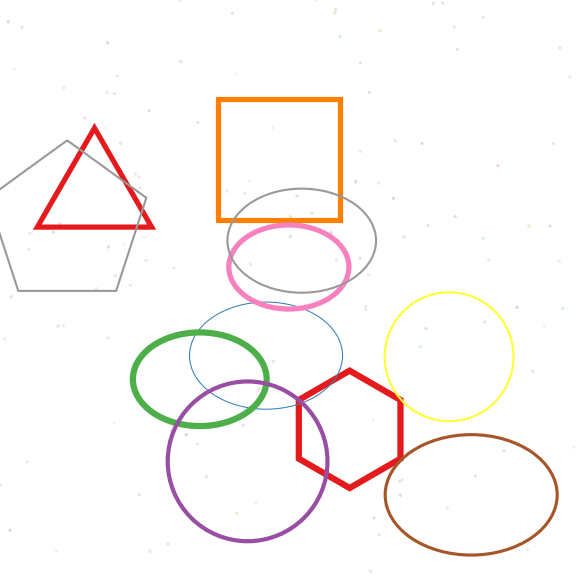[{"shape": "hexagon", "thickness": 3, "radius": 0.51, "center": [0.605, 0.256]}, {"shape": "triangle", "thickness": 2.5, "radius": 0.57, "center": [0.164, 0.663]}, {"shape": "oval", "thickness": 0.5, "radius": 0.66, "center": [0.461, 0.383]}, {"shape": "oval", "thickness": 3, "radius": 0.58, "center": [0.346, 0.342]}, {"shape": "circle", "thickness": 2, "radius": 0.69, "center": [0.429, 0.2]}, {"shape": "square", "thickness": 2.5, "radius": 0.53, "center": [0.483, 0.723]}, {"shape": "circle", "thickness": 1, "radius": 0.56, "center": [0.778, 0.381]}, {"shape": "oval", "thickness": 1.5, "radius": 0.74, "center": [0.816, 0.142]}, {"shape": "oval", "thickness": 2.5, "radius": 0.52, "center": [0.5, 0.537]}, {"shape": "pentagon", "thickness": 1, "radius": 0.72, "center": [0.116, 0.612]}, {"shape": "oval", "thickness": 1, "radius": 0.64, "center": [0.522, 0.582]}]